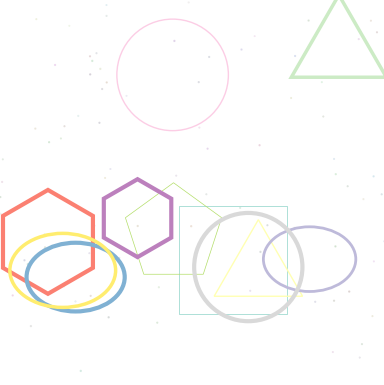[{"shape": "square", "thickness": 0.5, "radius": 0.7, "center": [0.606, 0.325]}, {"shape": "triangle", "thickness": 1, "radius": 0.66, "center": [0.671, 0.297]}, {"shape": "oval", "thickness": 2, "radius": 0.6, "center": [0.804, 0.327]}, {"shape": "hexagon", "thickness": 3, "radius": 0.67, "center": [0.125, 0.372]}, {"shape": "oval", "thickness": 3, "radius": 0.64, "center": [0.196, 0.28]}, {"shape": "pentagon", "thickness": 0.5, "radius": 0.66, "center": [0.451, 0.394]}, {"shape": "circle", "thickness": 1, "radius": 0.72, "center": [0.448, 0.805]}, {"shape": "circle", "thickness": 3, "radius": 0.7, "center": [0.645, 0.306]}, {"shape": "hexagon", "thickness": 3, "radius": 0.51, "center": [0.357, 0.433]}, {"shape": "triangle", "thickness": 2.5, "radius": 0.71, "center": [0.88, 0.871]}, {"shape": "oval", "thickness": 2.5, "radius": 0.69, "center": [0.163, 0.298]}]